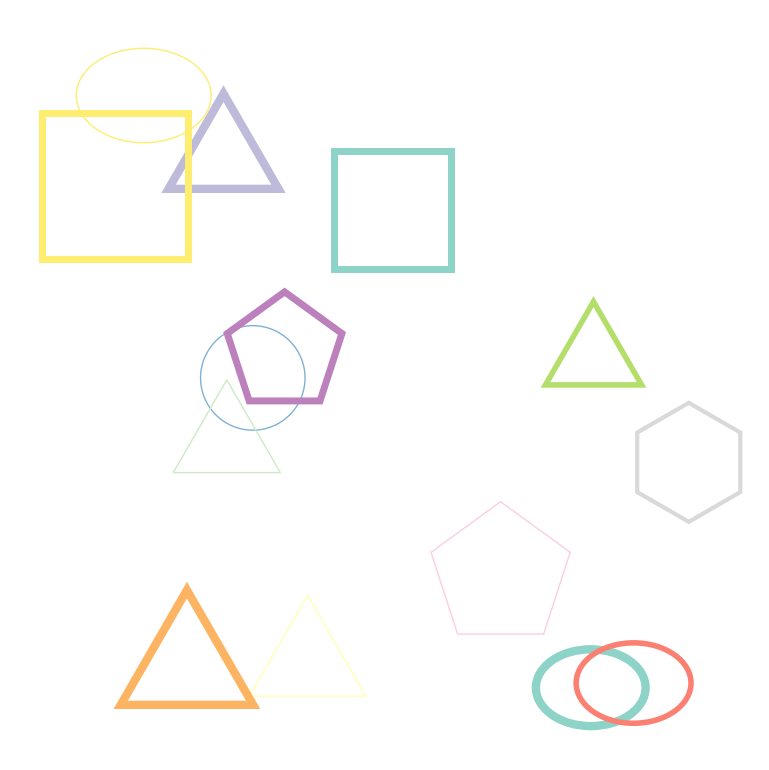[{"shape": "square", "thickness": 2.5, "radius": 0.38, "center": [0.51, 0.727]}, {"shape": "oval", "thickness": 3, "radius": 0.36, "center": [0.767, 0.107]}, {"shape": "triangle", "thickness": 0.5, "radius": 0.44, "center": [0.4, 0.14]}, {"shape": "triangle", "thickness": 3, "radius": 0.41, "center": [0.29, 0.796]}, {"shape": "oval", "thickness": 2, "radius": 0.37, "center": [0.823, 0.113]}, {"shape": "circle", "thickness": 0.5, "radius": 0.34, "center": [0.328, 0.509]}, {"shape": "triangle", "thickness": 3, "radius": 0.5, "center": [0.243, 0.134]}, {"shape": "triangle", "thickness": 2, "radius": 0.36, "center": [0.771, 0.536]}, {"shape": "pentagon", "thickness": 0.5, "radius": 0.48, "center": [0.65, 0.253]}, {"shape": "hexagon", "thickness": 1.5, "radius": 0.39, "center": [0.894, 0.4]}, {"shape": "pentagon", "thickness": 2.5, "radius": 0.39, "center": [0.37, 0.543]}, {"shape": "triangle", "thickness": 0.5, "radius": 0.4, "center": [0.295, 0.426]}, {"shape": "oval", "thickness": 0.5, "radius": 0.44, "center": [0.187, 0.876]}, {"shape": "square", "thickness": 2.5, "radius": 0.47, "center": [0.149, 0.758]}]